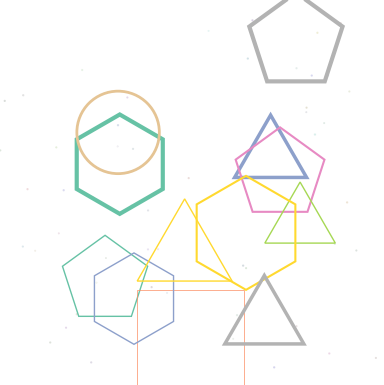[{"shape": "hexagon", "thickness": 3, "radius": 0.65, "center": [0.311, 0.574]}, {"shape": "pentagon", "thickness": 1, "radius": 0.58, "center": [0.273, 0.272]}, {"shape": "square", "thickness": 0.5, "radius": 0.69, "center": [0.495, 0.107]}, {"shape": "triangle", "thickness": 2.5, "radius": 0.54, "center": [0.703, 0.593]}, {"shape": "hexagon", "thickness": 1, "radius": 0.59, "center": [0.348, 0.224]}, {"shape": "pentagon", "thickness": 1.5, "radius": 0.61, "center": [0.727, 0.548]}, {"shape": "triangle", "thickness": 1, "radius": 0.53, "center": [0.779, 0.421]}, {"shape": "triangle", "thickness": 1, "radius": 0.71, "center": [0.48, 0.341]}, {"shape": "hexagon", "thickness": 1.5, "radius": 0.74, "center": [0.639, 0.395]}, {"shape": "circle", "thickness": 2, "radius": 0.54, "center": [0.307, 0.656]}, {"shape": "triangle", "thickness": 2.5, "radius": 0.59, "center": [0.687, 0.166]}, {"shape": "pentagon", "thickness": 3, "radius": 0.64, "center": [0.769, 0.892]}]